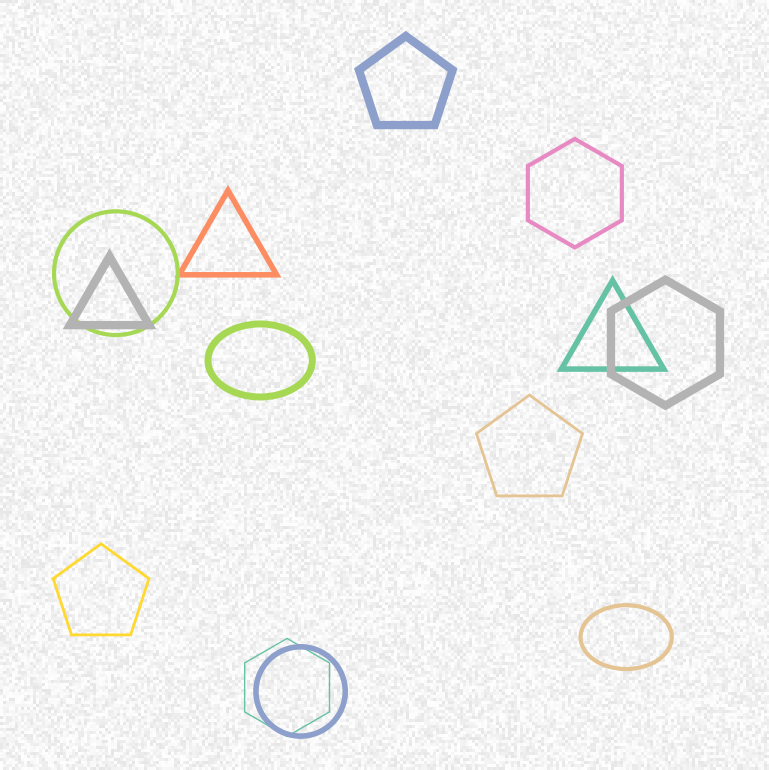[{"shape": "hexagon", "thickness": 0.5, "radius": 0.32, "center": [0.373, 0.107]}, {"shape": "triangle", "thickness": 2, "radius": 0.38, "center": [0.796, 0.559]}, {"shape": "triangle", "thickness": 2, "radius": 0.37, "center": [0.296, 0.68]}, {"shape": "pentagon", "thickness": 3, "radius": 0.32, "center": [0.527, 0.889]}, {"shape": "circle", "thickness": 2, "radius": 0.29, "center": [0.39, 0.102]}, {"shape": "hexagon", "thickness": 1.5, "radius": 0.35, "center": [0.747, 0.749]}, {"shape": "oval", "thickness": 2.5, "radius": 0.34, "center": [0.338, 0.532]}, {"shape": "circle", "thickness": 1.5, "radius": 0.4, "center": [0.151, 0.645]}, {"shape": "pentagon", "thickness": 1, "radius": 0.33, "center": [0.131, 0.228]}, {"shape": "pentagon", "thickness": 1, "radius": 0.36, "center": [0.688, 0.415]}, {"shape": "oval", "thickness": 1.5, "radius": 0.3, "center": [0.813, 0.173]}, {"shape": "triangle", "thickness": 3, "radius": 0.3, "center": [0.142, 0.607]}, {"shape": "hexagon", "thickness": 3, "radius": 0.41, "center": [0.864, 0.555]}]